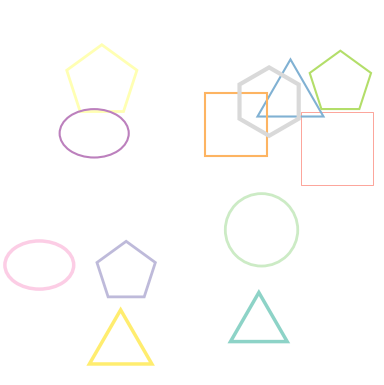[{"shape": "triangle", "thickness": 2.5, "radius": 0.42, "center": [0.672, 0.155]}, {"shape": "pentagon", "thickness": 2, "radius": 0.48, "center": [0.264, 0.788]}, {"shape": "pentagon", "thickness": 2, "radius": 0.4, "center": [0.328, 0.293]}, {"shape": "square", "thickness": 0.5, "radius": 0.47, "center": [0.876, 0.614]}, {"shape": "triangle", "thickness": 1.5, "radius": 0.49, "center": [0.754, 0.747]}, {"shape": "square", "thickness": 1.5, "radius": 0.4, "center": [0.614, 0.676]}, {"shape": "pentagon", "thickness": 1.5, "radius": 0.42, "center": [0.884, 0.785]}, {"shape": "oval", "thickness": 2.5, "radius": 0.45, "center": [0.102, 0.312]}, {"shape": "hexagon", "thickness": 3, "radius": 0.44, "center": [0.699, 0.736]}, {"shape": "oval", "thickness": 1.5, "radius": 0.45, "center": [0.245, 0.654]}, {"shape": "circle", "thickness": 2, "radius": 0.47, "center": [0.679, 0.403]}, {"shape": "triangle", "thickness": 2.5, "radius": 0.47, "center": [0.313, 0.101]}]